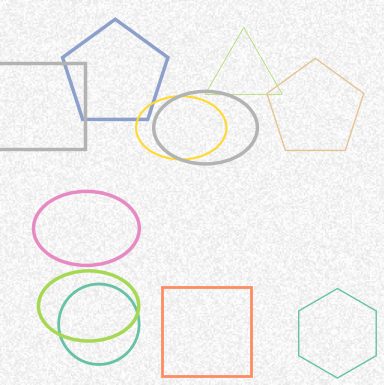[{"shape": "hexagon", "thickness": 1, "radius": 0.58, "center": [0.877, 0.134]}, {"shape": "circle", "thickness": 2, "radius": 0.52, "center": [0.257, 0.158]}, {"shape": "square", "thickness": 2, "radius": 0.58, "center": [0.538, 0.138]}, {"shape": "pentagon", "thickness": 2.5, "radius": 0.72, "center": [0.299, 0.806]}, {"shape": "oval", "thickness": 2.5, "radius": 0.69, "center": [0.224, 0.407]}, {"shape": "triangle", "thickness": 0.5, "radius": 0.58, "center": [0.633, 0.813]}, {"shape": "oval", "thickness": 2.5, "radius": 0.65, "center": [0.23, 0.205]}, {"shape": "oval", "thickness": 1.5, "radius": 0.59, "center": [0.471, 0.668]}, {"shape": "pentagon", "thickness": 1, "radius": 0.66, "center": [0.819, 0.716]}, {"shape": "square", "thickness": 2.5, "radius": 0.56, "center": [0.109, 0.725]}, {"shape": "oval", "thickness": 2.5, "radius": 0.67, "center": [0.534, 0.668]}]